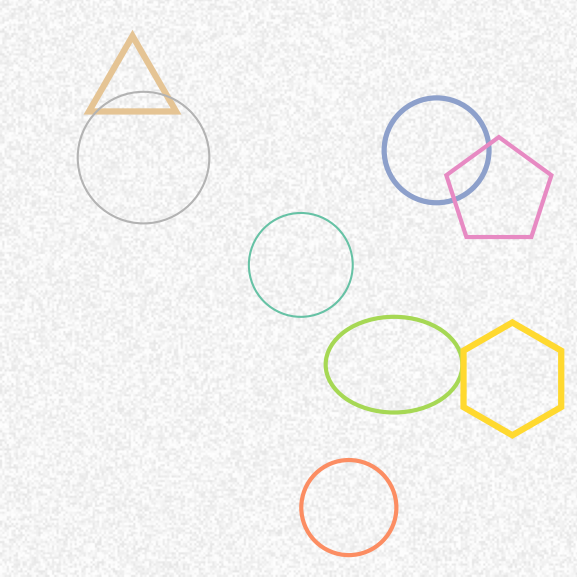[{"shape": "circle", "thickness": 1, "radius": 0.45, "center": [0.521, 0.54]}, {"shape": "circle", "thickness": 2, "radius": 0.41, "center": [0.604, 0.12]}, {"shape": "circle", "thickness": 2.5, "radius": 0.45, "center": [0.756, 0.739]}, {"shape": "pentagon", "thickness": 2, "radius": 0.48, "center": [0.864, 0.666]}, {"shape": "oval", "thickness": 2, "radius": 0.59, "center": [0.682, 0.368]}, {"shape": "hexagon", "thickness": 3, "radius": 0.49, "center": [0.887, 0.343]}, {"shape": "triangle", "thickness": 3, "radius": 0.44, "center": [0.229, 0.85]}, {"shape": "circle", "thickness": 1, "radius": 0.57, "center": [0.249, 0.726]}]